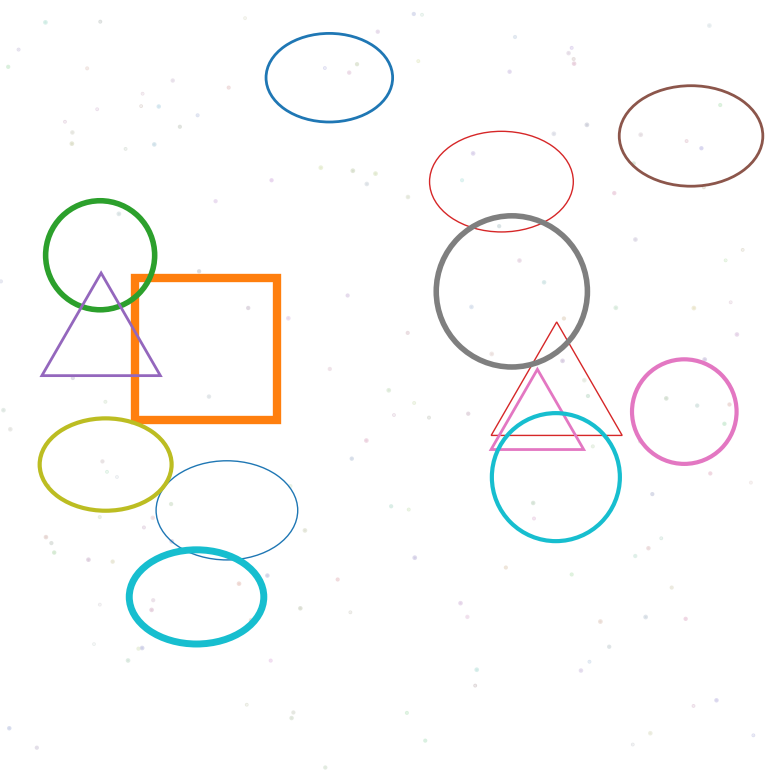[{"shape": "oval", "thickness": 0.5, "radius": 0.46, "center": [0.295, 0.337]}, {"shape": "oval", "thickness": 1, "radius": 0.41, "center": [0.428, 0.899]}, {"shape": "square", "thickness": 3, "radius": 0.46, "center": [0.267, 0.546]}, {"shape": "circle", "thickness": 2, "radius": 0.35, "center": [0.13, 0.668]}, {"shape": "triangle", "thickness": 0.5, "radius": 0.49, "center": [0.723, 0.484]}, {"shape": "oval", "thickness": 0.5, "radius": 0.47, "center": [0.651, 0.764]}, {"shape": "triangle", "thickness": 1, "radius": 0.44, "center": [0.131, 0.557]}, {"shape": "oval", "thickness": 1, "radius": 0.47, "center": [0.897, 0.823]}, {"shape": "triangle", "thickness": 1, "radius": 0.35, "center": [0.698, 0.451]}, {"shape": "circle", "thickness": 1.5, "radius": 0.34, "center": [0.889, 0.465]}, {"shape": "circle", "thickness": 2, "radius": 0.49, "center": [0.665, 0.622]}, {"shape": "oval", "thickness": 1.5, "radius": 0.43, "center": [0.137, 0.397]}, {"shape": "oval", "thickness": 2.5, "radius": 0.44, "center": [0.255, 0.225]}, {"shape": "circle", "thickness": 1.5, "radius": 0.42, "center": [0.722, 0.38]}]